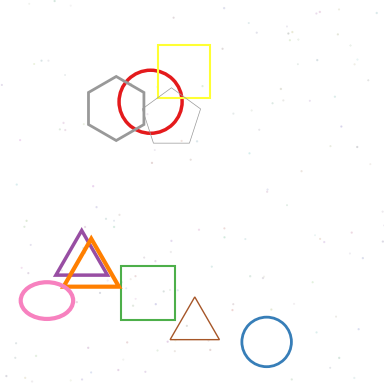[{"shape": "circle", "thickness": 2.5, "radius": 0.41, "center": [0.391, 0.736]}, {"shape": "circle", "thickness": 2, "radius": 0.32, "center": [0.693, 0.112]}, {"shape": "square", "thickness": 1.5, "radius": 0.35, "center": [0.384, 0.239]}, {"shape": "triangle", "thickness": 2.5, "radius": 0.39, "center": [0.212, 0.324]}, {"shape": "triangle", "thickness": 3, "radius": 0.42, "center": [0.237, 0.297]}, {"shape": "square", "thickness": 1.5, "radius": 0.34, "center": [0.478, 0.815]}, {"shape": "triangle", "thickness": 1, "radius": 0.37, "center": [0.506, 0.155]}, {"shape": "oval", "thickness": 3, "radius": 0.34, "center": [0.122, 0.219]}, {"shape": "pentagon", "thickness": 0.5, "radius": 0.4, "center": [0.445, 0.693]}, {"shape": "hexagon", "thickness": 2, "radius": 0.42, "center": [0.302, 0.718]}]